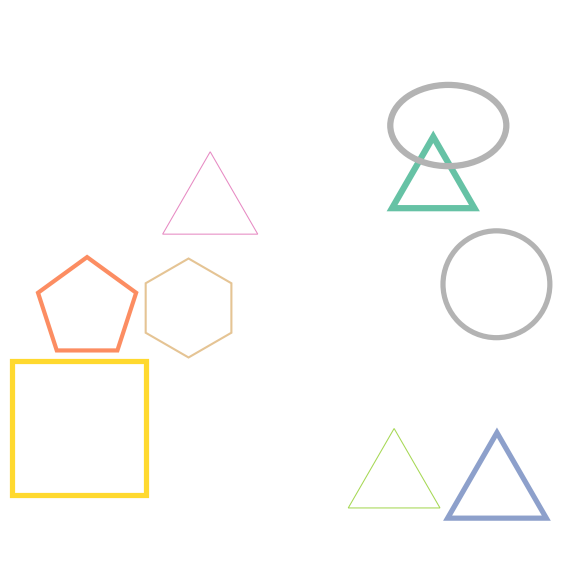[{"shape": "triangle", "thickness": 3, "radius": 0.41, "center": [0.75, 0.68]}, {"shape": "pentagon", "thickness": 2, "radius": 0.45, "center": [0.151, 0.465]}, {"shape": "triangle", "thickness": 2.5, "radius": 0.49, "center": [0.861, 0.151]}, {"shape": "triangle", "thickness": 0.5, "radius": 0.48, "center": [0.364, 0.641]}, {"shape": "triangle", "thickness": 0.5, "radius": 0.46, "center": [0.682, 0.165]}, {"shape": "square", "thickness": 2.5, "radius": 0.58, "center": [0.137, 0.258]}, {"shape": "hexagon", "thickness": 1, "radius": 0.43, "center": [0.326, 0.466]}, {"shape": "circle", "thickness": 2.5, "radius": 0.46, "center": [0.86, 0.507]}, {"shape": "oval", "thickness": 3, "radius": 0.5, "center": [0.776, 0.782]}]